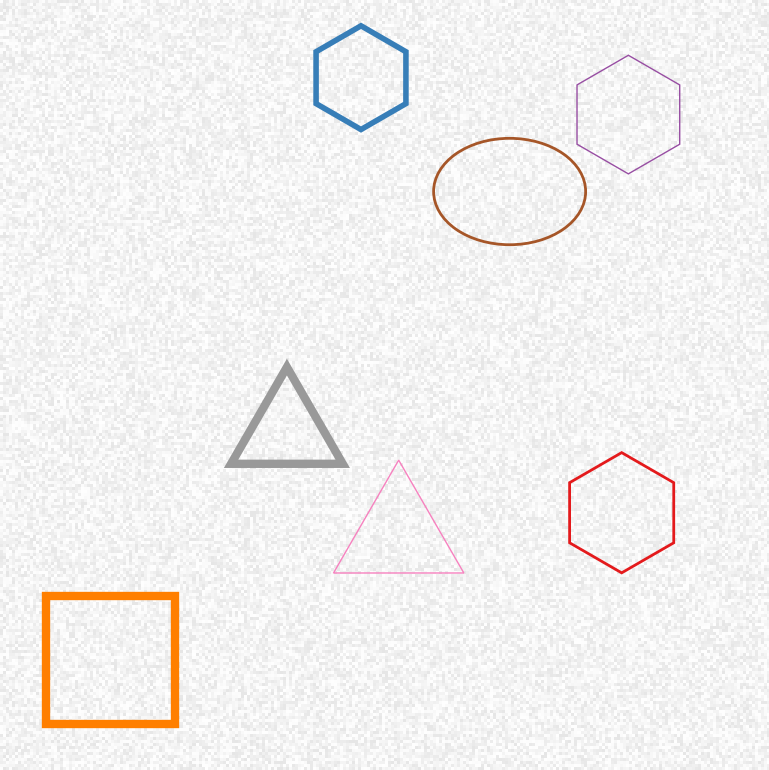[{"shape": "hexagon", "thickness": 1, "radius": 0.39, "center": [0.807, 0.334]}, {"shape": "hexagon", "thickness": 2, "radius": 0.34, "center": [0.469, 0.899]}, {"shape": "hexagon", "thickness": 0.5, "radius": 0.39, "center": [0.816, 0.851]}, {"shape": "square", "thickness": 3, "radius": 0.42, "center": [0.143, 0.143]}, {"shape": "oval", "thickness": 1, "radius": 0.49, "center": [0.662, 0.751]}, {"shape": "triangle", "thickness": 0.5, "radius": 0.49, "center": [0.518, 0.305]}, {"shape": "triangle", "thickness": 3, "radius": 0.42, "center": [0.373, 0.44]}]